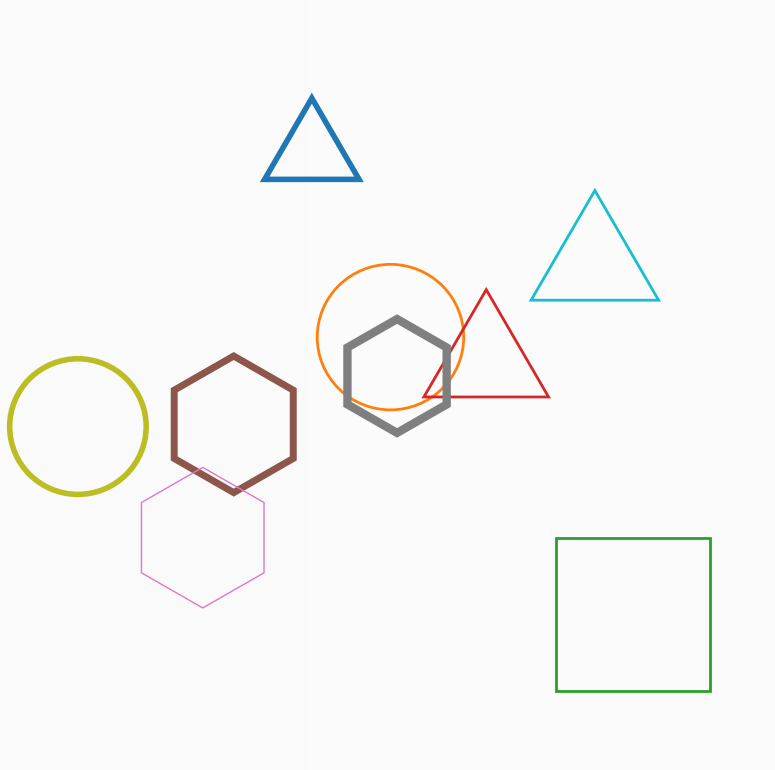[{"shape": "triangle", "thickness": 2, "radius": 0.35, "center": [0.402, 0.802]}, {"shape": "circle", "thickness": 1, "radius": 0.47, "center": [0.504, 0.562]}, {"shape": "square", "thickness": 1, "radius": 0.5, "center": [0.817, 0.202]}, {"shape": "triangle", "thickness": 1, "radius": 0.46, "center": [0.627, 0.531]}, {"shape": "hexagon", "thickness": 2.5, "radius": 0.44, "center": [0.302, 0.449]}, {"shape": "hexagon", "thickness": 0.5, "radius": 0.46, "center": [0.262, 0.302]}, {"shape": "hexagon", "thickness": 3, "radius": 0.37, "center": [0.512, 0.512]}, {"shape": "circle", "thickness": 2, "radius": 0.44, "center": [0.101, 0.446]}, {"shape": "triangle", "thickness": 1, "radius": 0.47, "center": [0.768, 0.658]}]